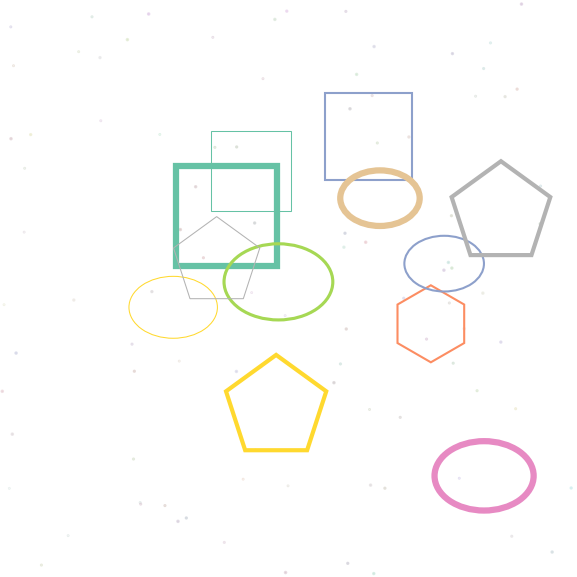[{"shape": "square", "thickness": 3, "radius": 0.43, "center": [0.392, 0.625]}, {"shape": "square", "thickness": 0.5, "radius": 0.35, "center": [0.435, 0.703]}, {"shape": "hexagon", "thickness": 1, "radius": 0.33, "center": [0.746, 0.438]}, {"shape": "oval", "thickness": 1, "radius": 0.34, "center": [0.769, 0.543]}, {"shape": "square", "thickness": 1, "radius": 0.38, "center": [0.638, 0.764]}, {"shape": "oval", "thickness": 3, "radius": 0.43, "center": [0.838, 0.175]}, {"shape": "oval", "thickness": 1.5, "radius": 0.47, "center": [0.482, 0.511]}, {"shape": "pentagon", "thickness": 2, "radius": 0.46, "center": [0.478, 0.293]}, {"shape": "oval", "thickness": 0.5, "radius": 0.38, "center": [0.3, 0.467]}, {"shape": "oval", "thickness": 3, "radius": 0.34, "center": [0.658, 0.656]}, {"shape": "pentagon", "thickness": 2, "radius": 0.45, "center": [0.867, 0.63]}, {"shape": "pentagon", "thickness": 0.5, "radius": 0.39, "center": [0.375, 0.545]}]